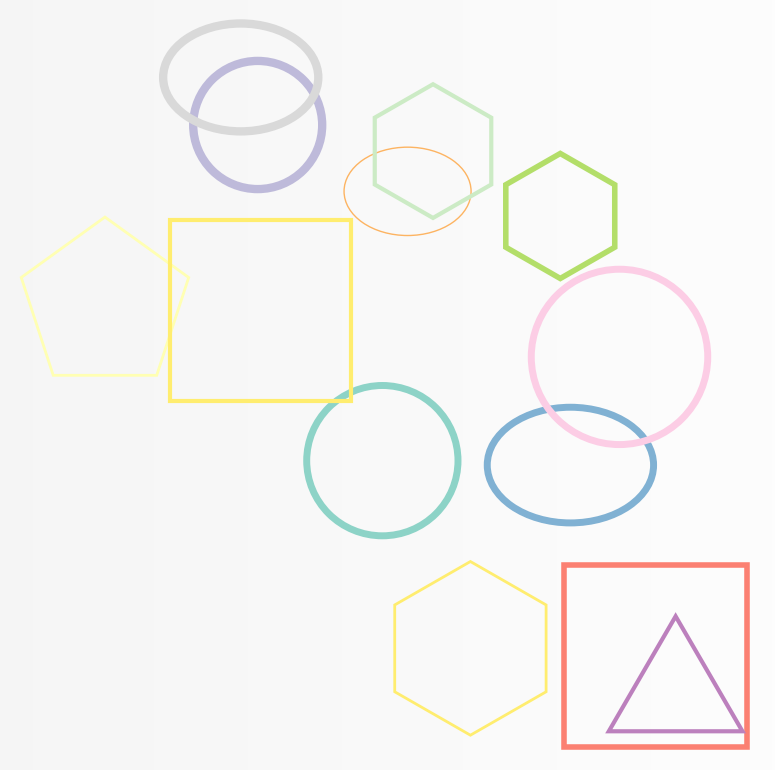[{"shape": "circle", "thickness": 2.5, "radius": 0.49, "center": [0.493, 0.402]}, {"shape": "pentagon", "thickness": 1, "radius": 0.57, "center": [0.135, 0.604]}, {"shape": "circle", "thickness": 3, "radius": 0.42, "center": [0.333, 0.838]}, {"shape": "square", "thickness": 2, "radius": 0.59, "center": [0.845, 0.148]}, {"shape": "oval", "thickness": 2.5, "radius": 0.54, "center": [0.736, 0.396]}, {"shape": "oval", "thickness": 0.5, "radius": 0.41, "center": [0.526, 0.752]}, {"shape": "hexagon", "thickness": 2, "radius": 0.41, "center": [0.723, 0.72]}, {"shape": "circle", "thickness": 2.5, "radius": 0.57, "center": [0.799, 0.536]}, {"shape": "oval", "thickness": 3, "radius": 0.5, "center": [0.311, 0.899]}, {"shape": "triangle", "thickness": 1.5, "radius": 0.5, "center": [0.872, 0.1]}, {"shape": "hexagon", "thickness": 1.5, "radius": 0.43, "center": [0.559, 0.804]}, {"shape": "square", "thickness": 1.5, "radius": 0.59, "center": [0.336, 0.597]}, {"shape": "hexagon", "thickness": 1, "radius": 0.56, "center": [0.607, 0.158]}]